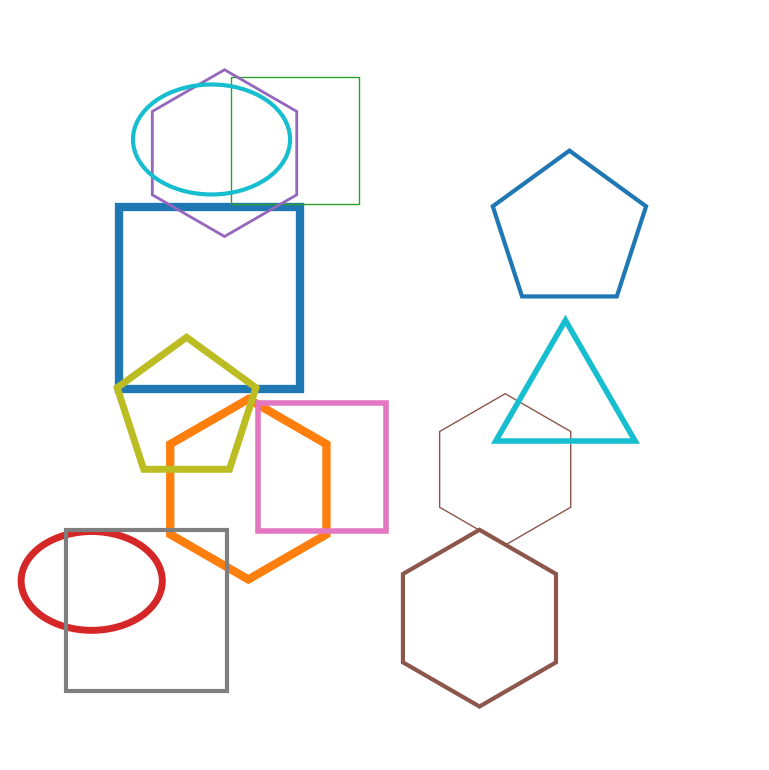[{"shape": "square", "thickness": 3, "radius": 0.59, "center": [0.272, 0.613]}, {"shape": "pentagon", "thickness": 1.5, "radius": 0.52, "center": [0.739, 0.7]}, {"shape": "hexagon", "thickness": 3, "radius": 0.59, "center": [0.323, 0.365]}, {"shape": "square", "thickness": 0.5, "radius": 0.42, "center": [0.383, 0.818]}, {"shape": "oval", "thickness": 2.5, "radius": 0.46, "center": [0.119, 0.246]}, {"shape": "hexagon", "thickness": 1, "radius": 0.54, "center": [0.292, 0.801]}, {"shape": "hexagon", "thickness": 0.5, "radius": 0.49, "center": [0.656, 0.39]}, {"shape": "hexagon", "thickness": 1.5, "radius": 0.57, "center": [0.623, 0.197]}, {"shape": "square", "thickness": 2, "radius": 0.42, "center": [0.418, 0.393]}, {"shape": "square", "thickness": 1.5, "radius": 0.52, "center": [0.191, 0.208]}, {"shape": "pentagon", "thickness": 2.5, "radius": 0.47, "center": [0.242, 0.467]}, {"shape": "oval", "thickness": 1.5, "radius": 0.51, "center": [0.275, 0.819]}, {"shape": "triangle", "thickness": 2, "radius": 0.52, "center": [0.734, 0.48]}]